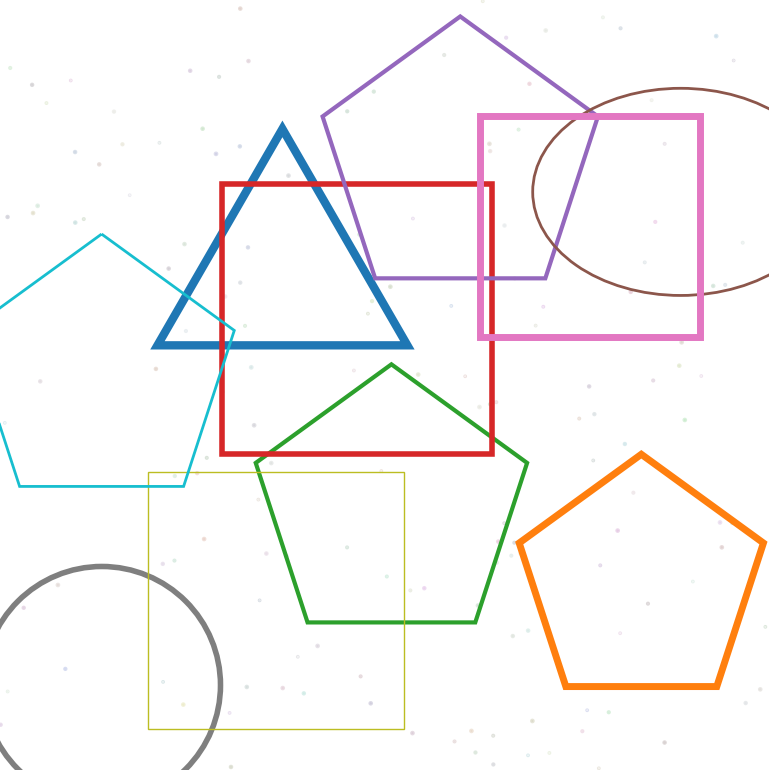[{"shape": "triangle", "thickness": 3, "radius": 0.94, "center": [0.367, 0.645]}, {"shape": "pentagon", "thickness": 2.5, "radius": 0.83, "center": [0.833, 0.243]}, {"shape": "pentagon", "thickness": 1.5, "radius": 0.93, "center": [0.508, 0.342]}, {"shape": "square", "thickness": 2, "radius": 0.88, "center": [0.464, 0.586]}, {"shape": "pentagon", "thickness": 1.5, "radius": 0.94, "center": [0.598, 0.791]}, {"shape": "oval", "thickness": 1, "radius": 0.96, "center": [0.884, 0.751]}, {"shape": "square", "thickness": 2.5, "radius": 0.72, "center": [0.766, 0.706]}, {"shape": "circle", "thickness": 2, "radius": 0.77, "center": [0.132, 0.11]}, {"shape": "square", "thickness": 0.5, "radius": 0.83, "center": [0.359, 0.22]}, {"shape": "pentagon", "thickness": 1, "radius": 0.91, "center": [0.132, 0.515]}]